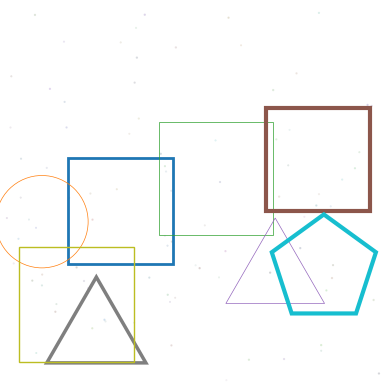[{"shape": "square", "thickness": 2, "radius": 0.69, "center": [0.313, 0.451]}, {"shape": "circle", "thickness": 0.5, "radius": 0.6, "center": [0.109, 0.424]}, {"shape": "square", "thickness": 0.5, "radius": 0.74, "center": [0.561, 0.536]}, {"shape": "triangle", "thickness": 0.5, "radius": 0.74, "center": [0.715, 0.286]}, {"shape": "square", "thickness": 3, "radius": 0.67, "center": [0.826, 0.585]}, {"shape": "triangle", "thickness": 2.5, "radius": 0.74, "center": [0.25, 0.132]}, {"shape": "square", "thickness": 1, "radius": 0.75, "center": [0.198, 0.21]}, {"shape": "pentagon", "thickness": 3, "radius": 0.71, "center": [0.841, 0.301]}]